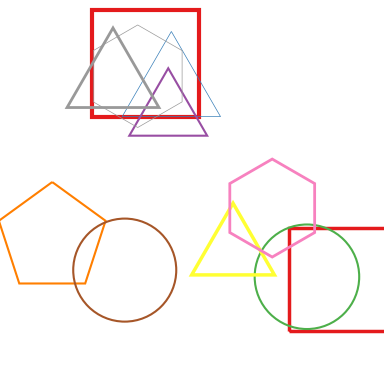[{"shape": "square", "thickness": 2.5, "radius": 0.67, "center": [0.886, 0.274]}, {"shape": "square", "thickness": 3, "radius": 0.7, "center": [0.377, 0.836]}, {"shape": "triangle", "thickness": 0.5, "radius": 0.74, "center": [0.445, 0.771]}, {"shape": "circle", "thickness": 1.5, "radius": 0.68, "center": [0.797, 0.281]}, {"shape": "triangle", "thickness": 1.5, "radius": 0.58, "center": [0.437, 0.706]}, {"shape": "pentagon", "thickness": 1.5, "radius": 0.73, "center": [0.136, 0.382]}, {"shape": "triangle", "thickness": 2.5, "radius": 0.62, "center": [0.605, 0.348]}, {"shape": "circle", "thickness": 1.5, "radius": 0.67, "center": [0.324, 0.298]}, {"shape": "hexagon", "thickness": 2, "radius": 0.64, "center": [0.707, 0.46]}, {"shape": "triangle", "thickness": 2, "radius": 0.69, "center": [0.294, 0.79]}, {"shape": "hexagon", "thickness": 0.5, "radius": 0.67, "center": [0.358, 0.802]}]